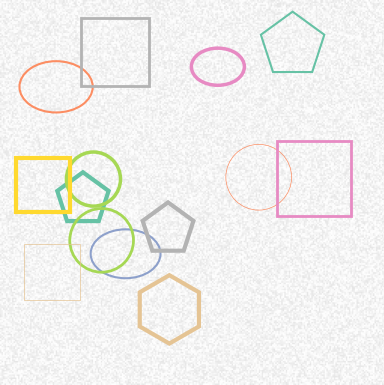[{"shape": "pentagon", "thickness": 3, "radius": 0.35, "center": [0.215, 0.482]}, {"shape": "pentagon", "thickness": 1.5, "radius": 0.43, "center": [0.76, 0.883]}, {"shape": "oval", "thickness": 1.5, "radius": 0.48, "center": [0.146, 0.774]}, {"shape": "circle", "thickness": 0.5, "radius": 0.43, "center": [0.672, 0.54]}, {"shape": "oval", "thickness": 1.5, "radius": 0.45, "center": [0.326, 0.341]}, {"shape": "square", "thickness": 2, "radius": 0.48, "center": [0.815, 0.537]}, {"shape": "oval", "thickness": 2.5, "radius": 0.34, "center": [0.566, 0.827]}, {"shape": "circle", "thickness": 2, "radius": 0.41, "center": [0.264, 0.376]}, {"shape": "circle", "thickness": 2.5, "radius": 0.35, "center": [0.243, 0.535]}, {"shape": "square", "thickness": 3, "radius": 0.35, "center": [0.112, 0.52]}, {"shape": "hexagon", "thickness": 3, "radius": 0.44, "center": [0.44, 0.196]}, {"shape": "square", "thickness": 0.5, "radius": 0.37, "center": [0.135, 0.294]}, {"shape": "square", "thickness": 2, "radius": 0.44, "center": [0.298, 0.864]}, {"shape": "pentagon", "thickness": 3, "radius": 0.35, "center": [0.437, 0.405]}]